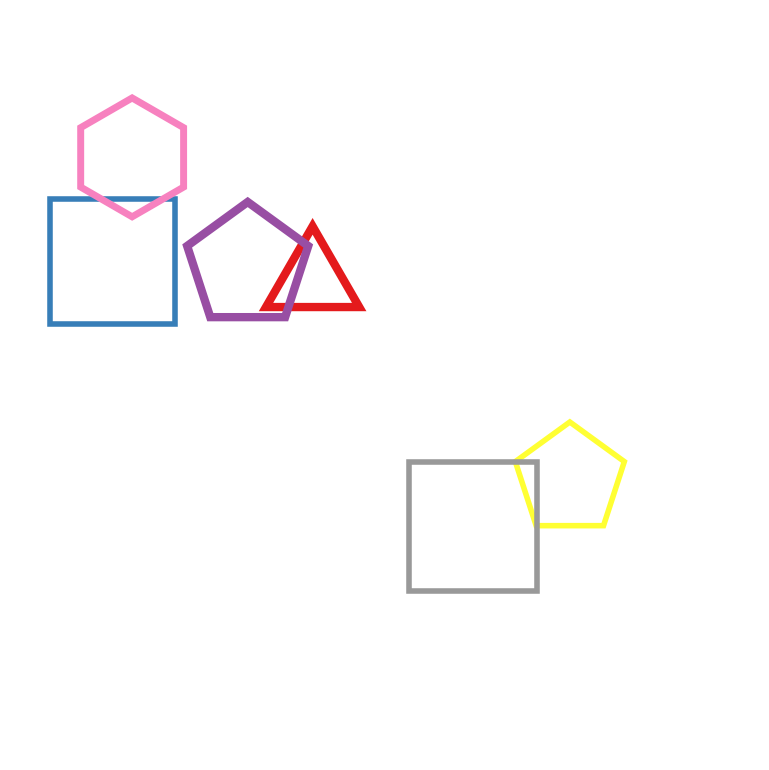[{"shape": "triangle", "thickness": 3, "radius": 0.35, "center": [0.406, 0.636]}, {"shape": "square", "thickness": 2, "radius": 0.41, "center": [0.146, 0.661]}, {"shape": "pentagon", "thickness": 3, "radius": 0.41, "center": [0.322, 0.655]}, {"shape": "pentagon", "thickness": 2, "radius": 0.37, "center": [0.74, 0.378]}, {"shape": "hexagon", "thickness": 2.5, "radius": 0.39, "center": [0.172, 0.796]}, {"shape": "square", "thickness": 2, "radius": 0.42, "center": [0.614, 0.316]}]